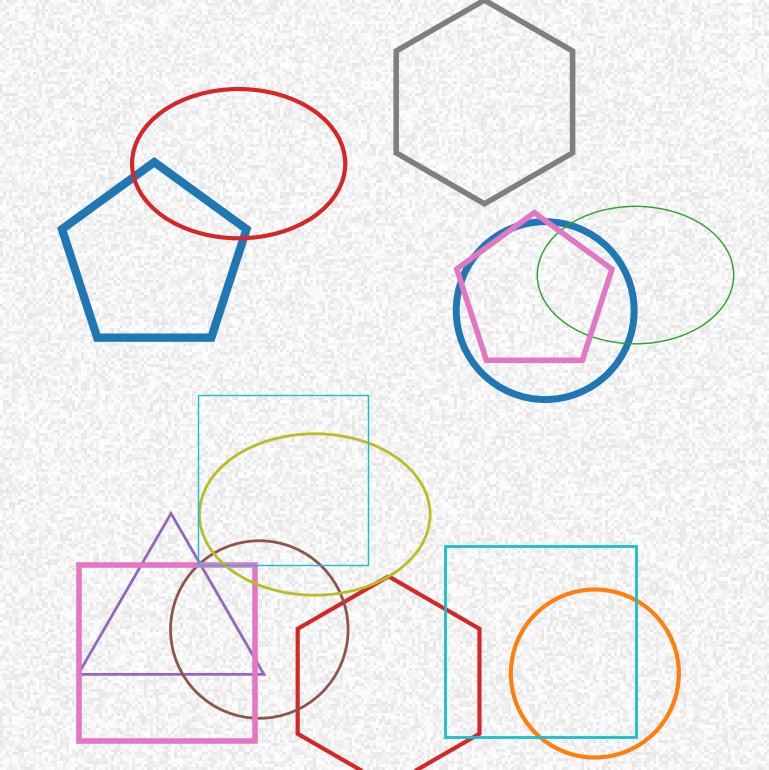[{"shape": "circle", "thickness": 2.5, "radius": 0.58, "center": [0.708, 0.597]}, {"shape": "pentagon", "thickness": 3, "radius": 0.63, "center": [0.2, 0.663]}, {"shape": "circle", "thickness": 1.5, "radius": 0.55, "center": [0.773, 0.125]}, {"shape": "oval", "thickness": 0.5, "radius": 0.64, "center": [0.825, 0.643]}, {"shape": "hexagon", "thickness": 1.5, "radius": 0.68, "center": [0.505, 0.115]}, {"shape": "oval", "thickness": 1.5, "radius": 0.69, "center": [0.31, 0.787]}, {"shape": "triangle", "thickness": 1, "radius": 0.7, "center": [0.222, 0.194]}, {"shape": "circle", "thickness": 1, "radius": 0.58, "center": [0.337, 0.182]}, {"shape": "pentagon", "thickness": 2, "radius": 0.53, "center": [0.694, 0.618]}, {"shape": "square", "thickness": 2, "radius": 0.57, "center": [0.218, 0.151]}, {"shape": "hexagon", "thickness": 2, "radius": 0.66, "center": [0.629, 0.868]}, {"shape": "oval", "thickness": 1, "radius": 0.75, "center": [0.409, 0.332]}, {"shape": "square", "thickness": 0.5, "radius": 0.55, "center": [0.367, 0.377]}, {"shape": "square", "thickness": 1, "radius": 0.62, "center": [0.702, 0.166]}]